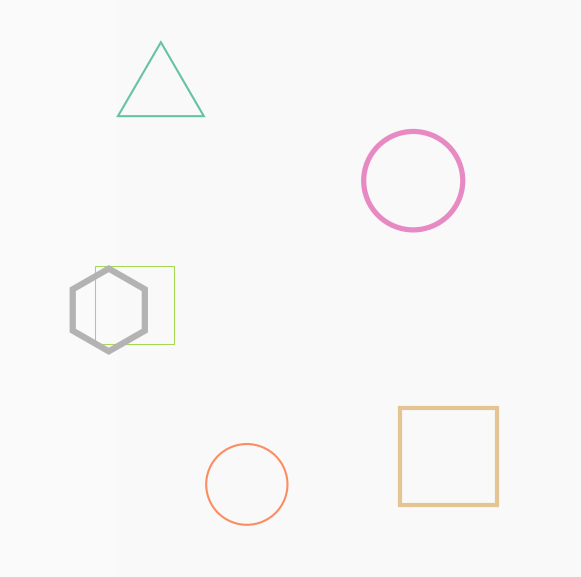[{"shape": "triangle", "thickness": 1, "radius": 0.43, "center": [0.277, 0.841]}, {"shape": "circle", "thickness": 1, "radius": 0.35, "center": [0.425, 0.16]}, {"shape": "circle", "thickness": 2.5, "radius": 0.43, "center": [0.711, 0.686]}, {"shape": "square", "thickness": 0.5, "radius": 0.34, "center": [0.231, 0.471]}, {"shape": "square", "thickness": 2, "radius": 0.42, "center": [0.771, 0.209]}, {"shape": "hexagon", "thickness": 3, "radius": 0.36, "center": [0.187, 0.462]}]